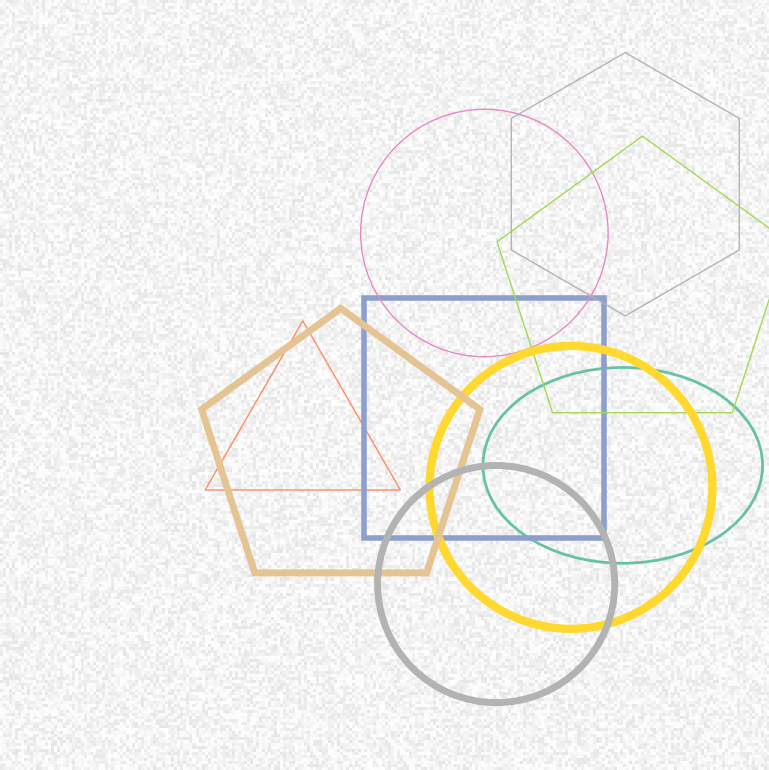[{"shape": "oval", "thickness": 1, "radius": 0.91, "center": [0.809, 0.396]}, {"shape": "triangle", "thickness": 0.5, "radius": 0.73, "center": [0.393, 0.437]}, {"shape": "square", "thickness": 2, "radius": 0.78, "center": [0.628, 0.457]}, {"shape": "circle", "thickness": 0.5, "radius": 0.8, "center": [0.629, 0.697]}, {"shape": "pentagon", "thickness": 0.5, "radius": 0.99, "center": [0.834, 0.625]}, {"shape": "circle", "thickness": 3, "radius": 0.92, "center": [0.741, 0.367]}, {"shape": "pentagon", "thickness": 2.5, "radius": 0.95, "center": [0.442, 0.41]}, {"shape": "hexagon", "thickness": 0.5, "radius": 0.85, "center": [0.812, 0.761]}, {"shape": "circle", "thickness": 2.5, "radius": 0.77, "center": [0.644, 0.241]}]